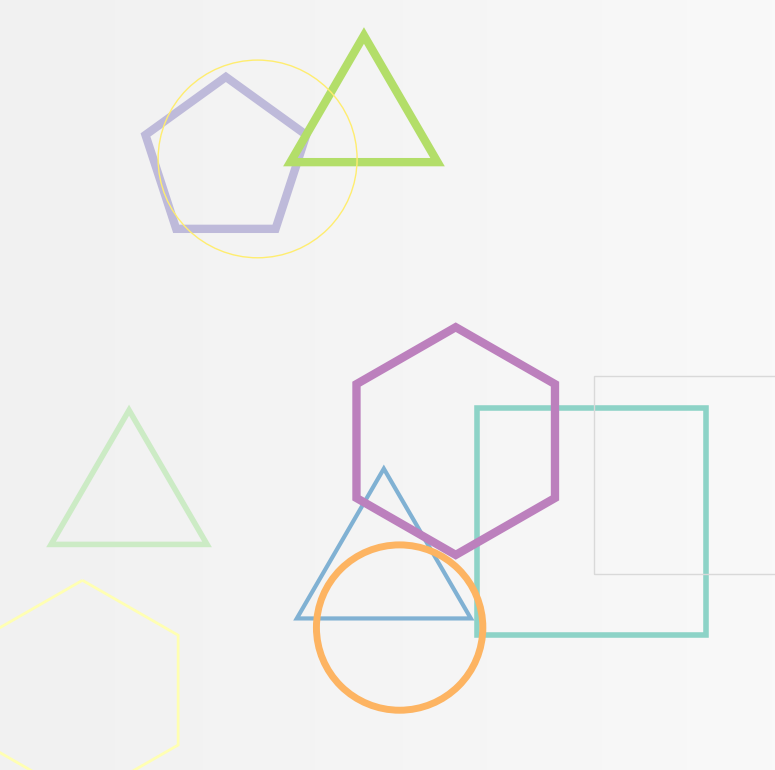[{"shape": "square", "thickness": 2, "radius": 0.74, "center": [0.763, 0.323]}, {"shape": "hexagon", "thickness": 1, "radius": 0.71, "center": [0.106, 0.104]}, {"shape": "pentagon", "thickness": 3, "radius": 0.55, "center": [0.291, 0.791]}, {"shape": "triangle", "thickness": 1.5, "radius": 0.65, "center": [0.495, 0.262]}, {"shape": "circle", "thickness": 2.5, "radius": 0.54, "center": [0.516, 0.185]}, {"shape": "triangle", "thickness": 3, "radius": 0.55, "center": [0.47, 0.844]}, {"shape": "square", "thickness": 0.5, "radius": 0.64, "center": [0.895, 0.383]}, {"shape": "hexagon", "thickness": 3, "radius": 0.74, "center": [0.588, 0.427]}, {"shape": "triangle", "thickness": 2, "radius": 0.58, "center": [0.167, 0.351]}, {"shape": "circle", "thickness": 0.5, "radius": 0.64, "center": [0.332, 0.794]}]